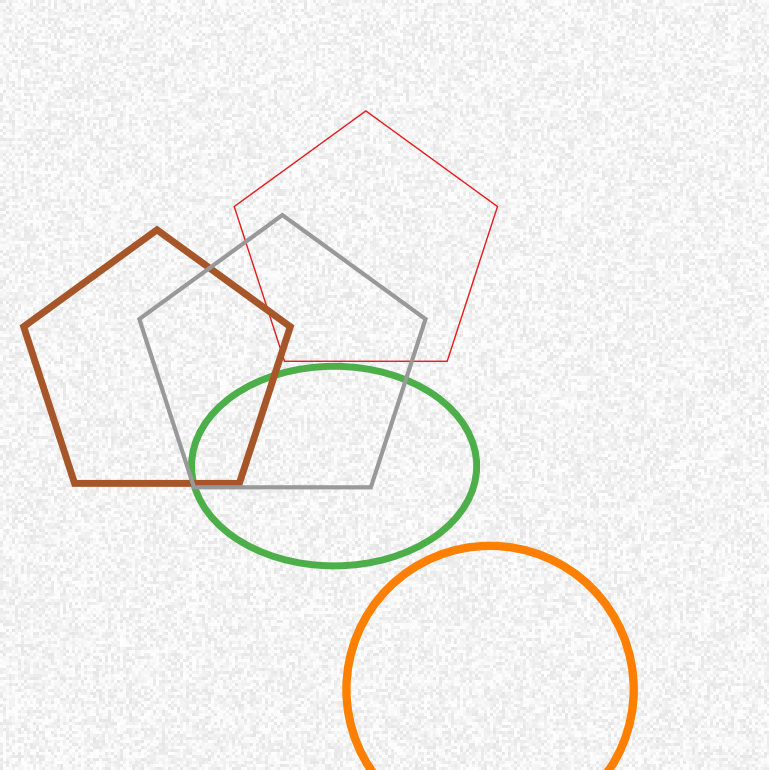[{"shape": "pentagon", "thickness": 0.5, "radius": 0.9, "center": [0.475, 0.676]}, {"shape": "oval", "thickness": 2.5, "radius": 0.93, "center": [0.434, 0.395]}, {"shape": "circle", "thickness": 3, "radius": 0.93, "center": [0.636, 0.105]}, {"shape": "pentagon", "thickness": 2.5, "radius": 0.91, "center": [0.204, 0.519]}, {"shape": "pentagon", "thickness": 1.5, "radius": 0.98, "center": [0.367, 0.525]}]